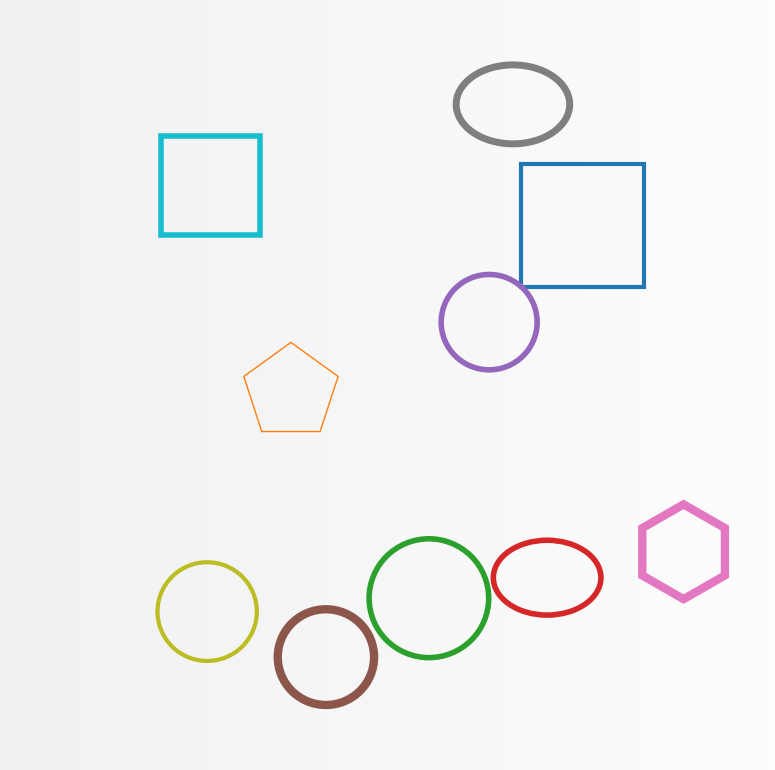[{"shape": "square", "thickness": 1.5, "radius": 0.4, "center": [0.752, 0.707]}, {"shape": "pentagon", "thickness": 0.5, "radius": 0.32, "center": [0.375, 0.491]}, {"shape": "circle", "thickness": 2, "radius": 0.39, "center": [0.553, 0.223]}, {"shape": "oval", "thickness": 2, "radius": 0.35, "center": [0.706, 0.25]}, {"shape": "circle", "thickness": 2, "radius": 0.31, "center": [0.631, 0.582]}, {"shape": "circle", "thickness": 3, "radius": 0.31, "center": [0.421, 0.147]}, {"shape": "hexagon", "thickness": 3, "radius": 0.31, "center": [0.882, 0.283]}, {"shape": "oval", "thickness": 2.5, "radius": 0.37, "center": [0.662, 0.864]}, {"shape": "circle", "thickness": 1.5, "radius": 0.32, "center": [0.267, 0.206]}, {"shape": "square", "thickness": 2, "radius": 0.32, "center": [0.271, 0.759]}]